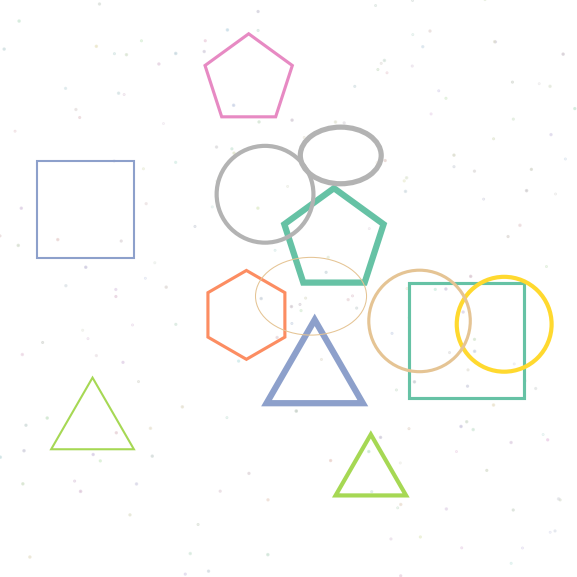[{"shape": "square", "thickness": 1.5, "radius": 0.5, "center": [0.808, 0.41]}, {"shape": "pentagon", "thickness": 3, "radius": 0.45, "center": [0.578, 0.583]}, {"shape": "hexagon", "thickness": 1.5, "radius": 0.38, "center": [0.427, 0.454]}, {"shape": "square", "thickness": 1, "radius": 0.42, "center": [0.148, 0.637]}, {"shape": "triangle", "thickness": 3, "radius": 0.48, "center": [0.545, 0.349]}, {"shape": "pentagon", "thickness": 1.5, "radius": 0.4, "center": [0.431, 0.861]}, {"shape": "triangle", "thickness": 2, "radius": 0.35, "center": [0.642, 0.176]}, {"shape": "triangle", "thickness": 1, "radius": 0.41, "center": [0.16, 0.263]}, {"shape": "circle", "thickness": 2, "radius": 0.41, "center": [0.873, 0.438]}, {"shape": "circle", "thickness": 1.5, "radius": 0.44, "center": [0.726, 0.443]}, {"shape": "oval", "thickness": 0.5, "radius": 0.48, "center": [0.539, 0.486]}, {"shape": "oval", "thickness": 2.5, "radius": 0.35, "center": [0.59, 0.73]}, {"shape": "circle", "thickness": 2, "radius": 0.42, "center": [0.459, 0.663]}]